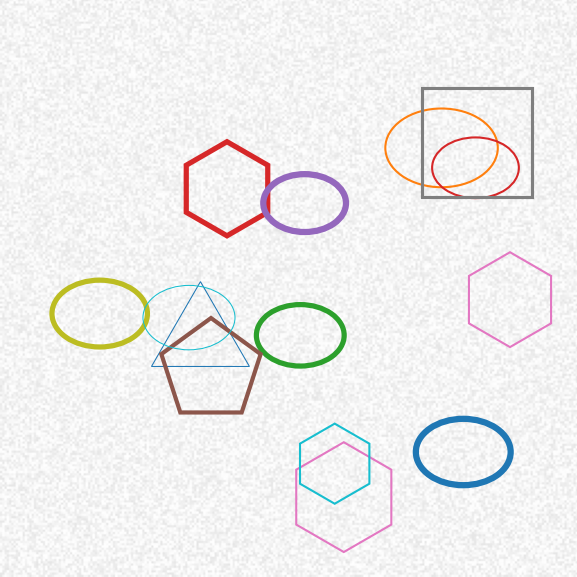[{"shape": "triangle", "thickness": 0.5, "radius": 0.49, "center": [0.347, 0.414]}, {"shape": "oval", "thickness": 3, "radius": 0.41, "center": [0.802, 0.216]}, {"shape": "oval", "thickness": 1, "radius": 0.49, "center": [0.765, 0.743]}, {"shape": "oval", "thickness": 2.5, "radius": 0.38, "center": [0.52, 0.418]}, {"shape": "hexagon", "thickness": 2.5, "radius": 0.41, "center": [0.393, 0.672]}, {"shape": "oval", "thickness": 1, "radius": 0.38, "center": [0.823, 0.709]}, {"shape": "oval", "thickness": 3, "radius": 0.36, "center": [0.528, 0.647]}, {"shape": "pentagon", "thickness": 2, "radius": 0.45, "center": [0.365, 0.358]}, {"shape": "hexagon", "thickness": 1, "radius": 0.48, "center": [0.595, 0.138]}, {"shape": "hexagon", "thickness": 1, "radius": 0.41, "center": [0.883, 0.48]}, {"shape": "square", "thickness": 1.5, "radius": 0.47, "center": [0.826, 0.753]}, {"shape": "oval", "thickness": 2.5, "radius": 0.41, "center": [0.173, 0.456]}, {"shape": "oval", "thickness": 0.5, "radius": 0.4, "center": [0.327, 0.449]}, {"shape": "hexagon", "thickness": 1, "radius": 0.35, "center": [0.58, 0.196]}]